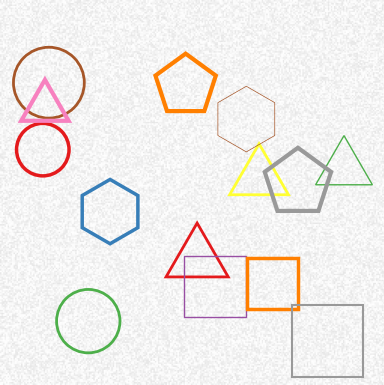[{"shape": "circle", "thickness": 2.5, "radius": 0.34, "center": [0.111, 0.611]}, {"shape": "triangle", "thickness": 2, "radius": 0.47, "center": [0.512, 0.327]}, {"shape": "hexagon", "thickness": 2.5, "radius": 0.42, "center": [0.286, 0.45]}, {"shape": "circle", "thickness": 2, "radius": 0.41, "center": [0.229, 0.166]}, {"shape": "triangle", "thickness": 1, "radius": 0.43, "center": [0.894, 0.563]}, {"shape": "square", "thickness": 1, "radius": 0.4, "center": [0.558, 0.257]}, {"shape": "pentagon", "thickness": 3, "radius": 0.41, "center": [0.482, 0.778]}, {"shape": "square", "thickness": 2.5, "radius": 0.33, "center": [0.708, 0.264]}, {"shape": "triangle", "thickness": 2, "radius": 0.44, "center": [0.673, 0.538]}, {"shape": "hexagon", "thickness": 0.5, "radius": 0.43, "center": [0.64, 0.691]}, {"shape": "circle", "thickness": 2, "radius": 0.46, "center": [0.127, 0.785]}, {"shape": "triangle", "thickness": 3, "radius": 0.36, "center": [0.117, 0.722]}, {"shape": "pentagon", "thickness": 3, "radius": 0.45, "center": [0.774, 0.526]}, {"shape": "square", "thickness": 1.5, "radius": 0.46, "center": [0.851, 0.114]}]